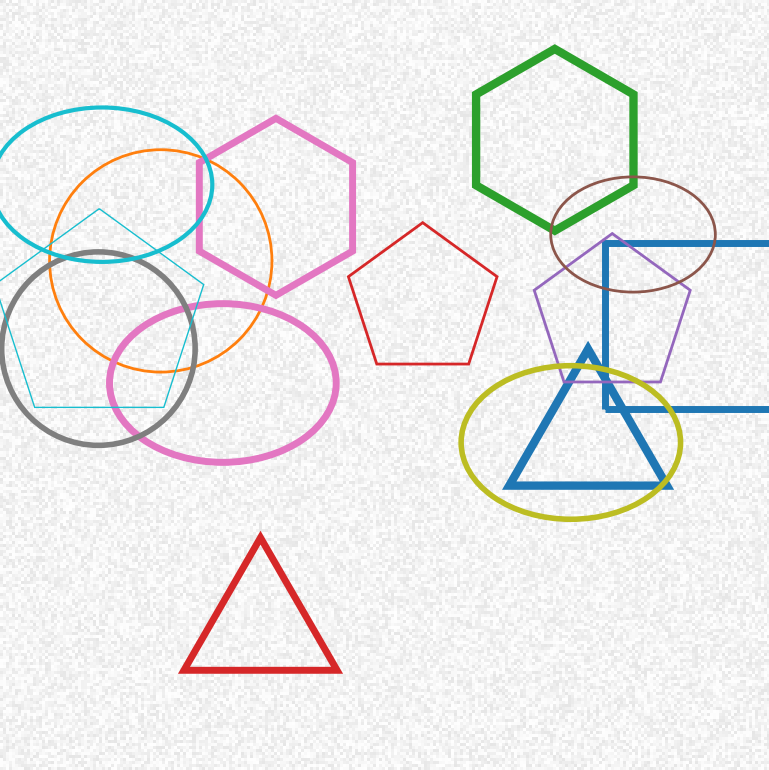[{"shape": "triangle", "thickness": 3, "radius": 0.59, "center": [0.764, 0.428]}, {"shape": "square", "thickness": 2.5, "radius": 0.54, "center": [0.894, 0.577]}, {"shape": "circle", "thickness": 1, "radius": 0.72, "center": [0.209, 0.661]}, {"shape": "hexagon", "thickness": 3, "radius": 0.59, "center": [0.721, 0.818]}, {"shape": "pentagon", "thickness": 1, "radius": 0.51, "center": [0.549, 0.609]}, {"shape": "triangle", "thickness": 2.5, "radius": 0.57, "center": [0.338, 0.187]}, {"shape": "pentagon", "thickness": 1, "radius": 0.53, "center": [0.795, 0.59]}, {"shape": "oval", "thickness": 1, "radius": 0.53, "center": [0.822, 0.695]}, {"shape": "hexagon", "thickness": 2.5, "radius": 0.57, "center": [0.358, 0.731]}, {"shape": "oval", "thickness": 2.5, "radius": 0.74, "center": [0.289, 0.503]}, {"shape": "circle", "thickness": 2, "radius": 0.63, "center": [0.128, 0.547]}, {"shape": "oval", "thickness": 2, "radius": 0.71, "center": [0.741, 0.425]}, {"shape": "oval", "thickness": 1.5, "radius": 0.72, "center": [0.132, 0.76]}, {"shape": "pentagon", "thickness": 0.5, "radius": 0.71, "center": [0.129, 0.586]}]